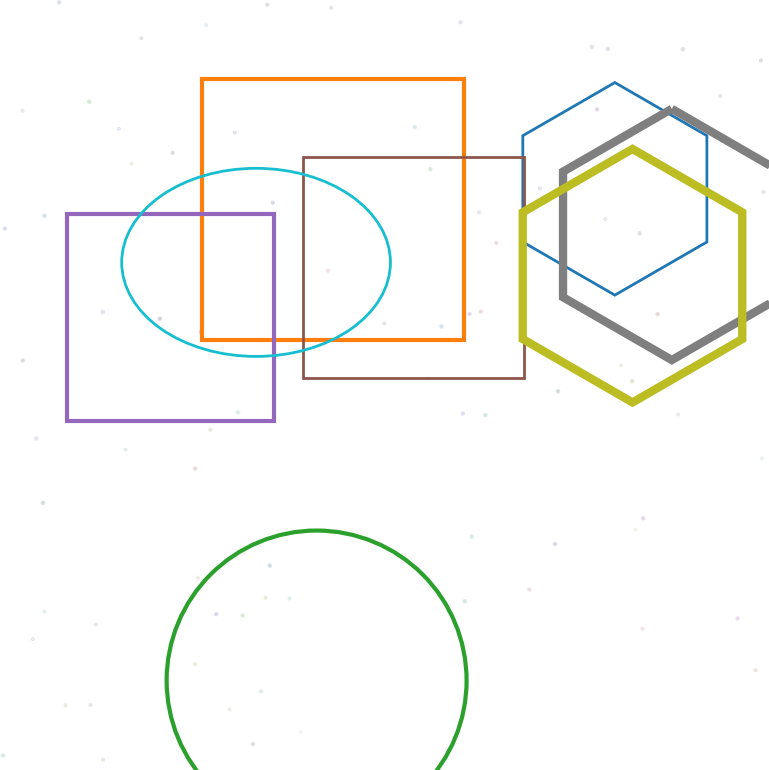[{"shape": "hexagon", "thickness": 1, "radius": 0.69, "center": [0.799, 0.755]}, {"shape": "square", "thickness": 1.5, "radius": 0.85, "center": [0.432, 0.729]}, {"shape": "circle", "thickness": 1.5, "radius": 0.97, "center": [0.411, 0.116]}, {"shape": "square", "thickness": 1.5, "radius": 0.67, "center": [0.222, 0.588]}, {"shape": "square", "thickness": 1, "radius": 0.72, "center": [0.537, 0.652]}, {"shape": "hexagon", "thickness": 3, "radius": 0.82, "center": [0.872, 0.696]}, {"shape": "hexagon", "thickness": 3, "radius": 0.82, "center": [0.821, 0.642]}, {"shape": "oval", "thickness": 1, "radius": 0.87, "center": [0.333, 0.659]}]